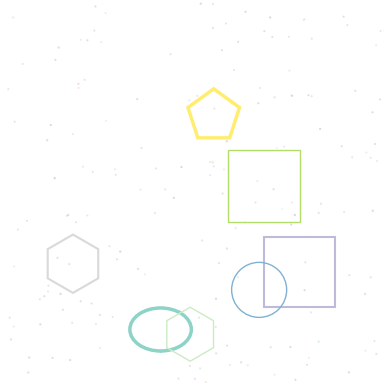[{"shape": "oval", "thickness": 2.5, "radius": 0.4, "center": [0.417, 0.144]}, {"shape": "square", "thickness": 1.5, "radius": 0.46, "center": [0.778, 0.294]}, {"shape": "circle", "thickness": 1, "radius": 0.36, "center": [0.673, 0.247]}, {"shape": "square", "thickness": 1, "radius": 0.47, "center": [0.685, 0.517]}, {"shape": "hexagon", "thickness": 1.5, "radius": 0.38, "center": [0.19, 0.315]}, {"shape": "hexagon", "thickness": 1, "radius": 0.35, "center": [0.494, 0.132]}, {"shape": "pentagon", "thickness": 2.5, "radius": 0.35, "center": [0.555, 0.699]}]